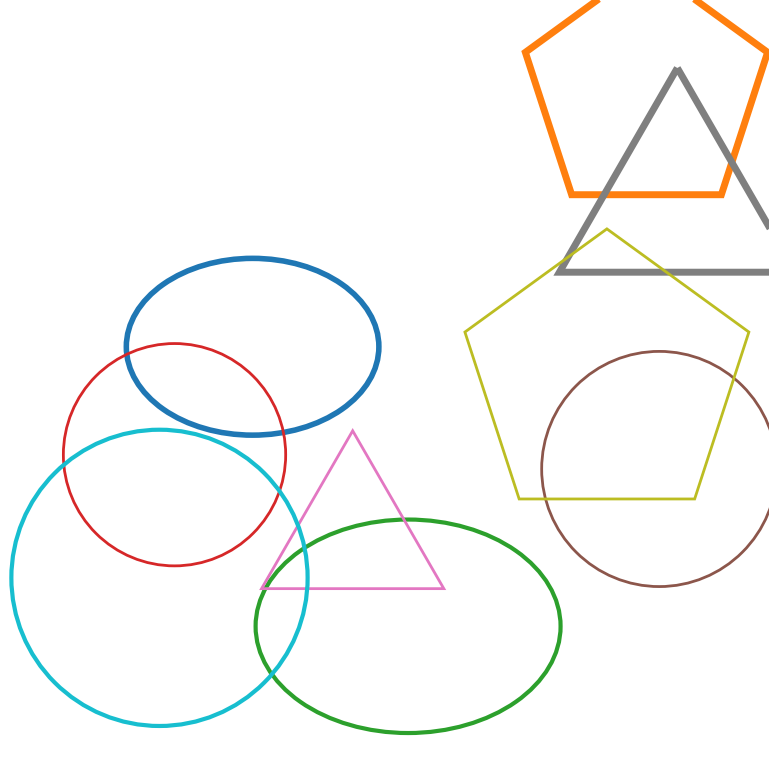[{"shape": "oval", "thickness": 2, "radius": 0.82, "center": [0.328, 0.55]}, {"shape": "pentagon", "thickness": 2.5, "radius": 0.83, "center": [0.84, 0.881]}, {"shape": "oval", "thickness": 1.5, "radius": 0.99, "center": [0.53, 0.187]}, {"shape": "circle", "thickness": 1, "radius": 0.72, "center": [0.227, 0.409]}, {"shape": "circle", "thickness": 1, "radius": 0.76, "center": [0.856, 0.391]}, {"shape": "triangle", "thickness": 1, "radius": 0.68, "center": [0.458, 0.304]}, {"shape": "triangle", "thickness": 2.5, "radius": 0.88, "center": [0.88, 0.735]}, {"shape": "pentagon", "thickness": 1, "radius": 0.97, "center": [0.788, 0.509]}, {"shape": "circle", "thickness": 1.5, "radius": 0.96, "center": [0.207, 0.25]}]